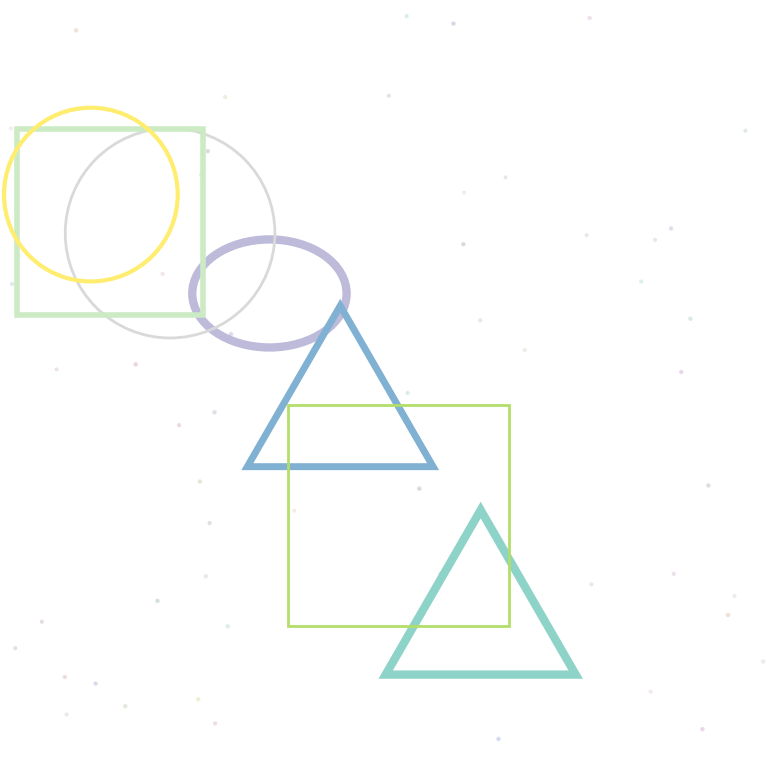[{"shape": "triangle", "thickness": 3, "radius": 0.71, "center": [0.624, 0.195]}, {"shape": "oval", "thickness": 3, "radius": 0.5, "center": [0.35, 0.619]}, {"shape": "triangle", "thickness": 2.5, "radius": 0.7, "center": [0.442, 0.464]}, {"shape": "square", "thickness": 1, "radius": 0.72, "center": [0.517, 0.331]}, {"shape": "circle", "thickness": 1, "radius": 0.68, "center": [0.221, 0.697]}, {"shape": "square", "thickness": 2, "radius": 0.6, "center": [0.143, 0.712]}, {"shape": "circle", "thickness": 1.5, "radius": 0.56, "center": [0.118, 0.747]}]